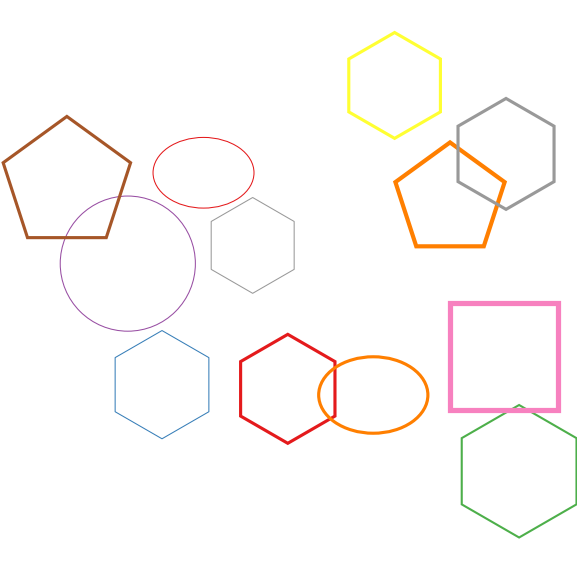[{"shape": "oval", "thickness": 0.5, "radius": 0.44, "center": [0.352, 0.7]}, {"shape": "hexagon", "thickness": 1.5, "radius": 0.47, "center": [0.498, 0.326]}, {"shape": "hexagon", "thickness": 0.5, "radius": 0.47, "center": [0.281, 0.333]}, {"shape": "hexagon", "thickness": 1, "radius": 0.57, "center": [0.899, 0.183]}, {"shape": "circle", "thickness": 0.5, "radius": 0.59, "center": [0.221, 0.543]}, {"shape": "pentagon", "thickness": 2, "radius": 0.5, "center": [0.779, 0.653]}, {"shape": "oval", "thickness": 1.5, "radius": 0.47, "center": [0.646, 0.315]}, {"shape": "hexagon", "thickness": 1.5, "radius": 0.46, "center": [0.683, 0.851]}, {"shape": "pentagon", "thickness": 1.5, "radius": 0.58, "center": [0.116, 0.681]}, {"shape": "square", "thickness": 2.5, "radius": 0.46, "center": [0.873, 0.382]}, {"shape": "hexagon", "thickness": 1.5, "radius": 0.48, "center": [0.876, 0.733]}, {"shape": "hexagon", "thickness": 0.5, "radius": 0.41, "center": [0.438, 0.574]}]